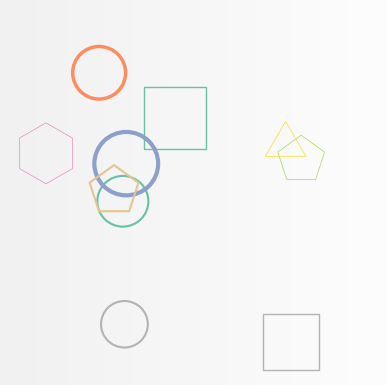[{"shape": "square", "thickness": 1, "radius": 0.4, "center": [0.45, 0.693]}, {"shape": "circle", "thickness": 1.5, "radius": 0.33, "center": [0.317, 0.477]}, {"shape": "circle", "thickness": 2.5, "radius": 0.34, "center": [0.256, 0.811]}, {"shape": "circle", "thickness": 3, "radius": 0.41, "center": [0.326, 0.575]}, {"shape": "hexagon", "thickness": 0.5, "radius": 0.4, "center": [0.119, 0.602]}, {"shape": "pentagon", "thickness": 0.5, "radius": 0.32, "center": [0.777, 0.585]}, {"shape": "triangle", "thickness": 0.5, "radius": 0.3, "center": [0.737, 0.624]}, {"shape": "pentagon", "thickness": 1.5, "radius": 0.33, "center": [0.294, 0.505]}, {"shape": "circle", "thickness": 1.5, "radius": 0.3, "center": [0.321, 0.158]}, {"shape": "square", "thickness": 1, "radius": 0.36, "center": [0.752, 0.111]}]